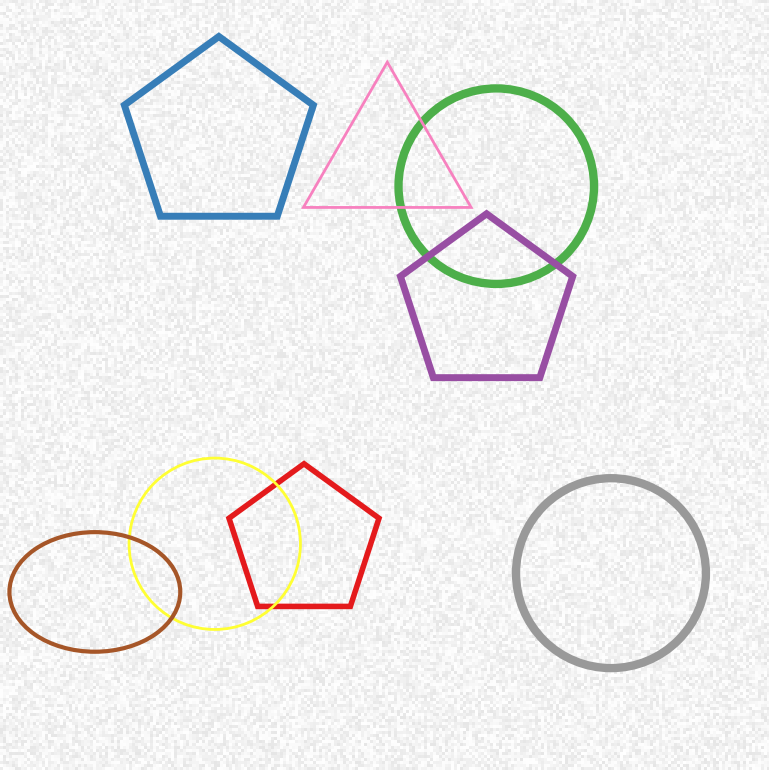[{"shape": "pentagon", "thickness": 2, "radius": 0.51, "center": [0.395, 0.295]}, {"shape": "pentagon", "thickness": 2.5, "radius": 0.65, "center": [0.284, 0.824]}, {"shape": "circle", "thickness": 3, "radius": 0.63, "center": [0.645, 0.758]}, {"shape": "pentagon", "thickness": 2.5, "radius": 0.59, "center": [0.632, 0.605]}, {"shape": "circle", "thickness": 1, "radius": 0.56, "center": [0.279, 0.294]}, {"shape": "oval", "thickness": 1.5, "radius": 0.55, "center": [0.123, 0.231]}, {"shape": "triangle", "thickness": 1, "radius": 0.63, "center": [0.503, 0.793]}, {"shape": "circle", "thickness": 3, "radius": 0.62, "center": [0.793, 0.256]}]